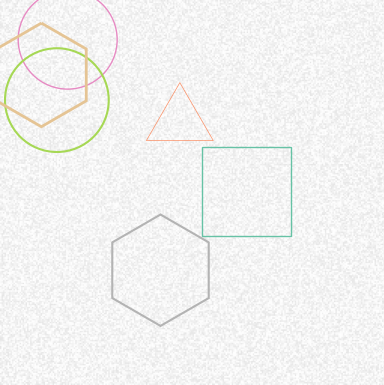[{"shape": "square", "thickness": 1, "radius": 0.57, "center": [0.64, 0.503]}, {"shape": "triangle", "thickness": 0.5, "radius": 0.5, "center": [0.467, 0.685]}, {"shape": "circle", "thickness": 1, "radius": 0.64, "center": [0.176, 0.897]}, {"shape": "circle", "thickness": 1.5, "radius": 0.67, "center": [0.148, 0.74]}, {"shape": "hexagon", "thickness": 2, "radius": 0.67, "center": [0.107, 0.805]}, {"shape": "hexagon", "thickness": 1.5, "radius": 0.72, "center": [0.417, 0.298]}]